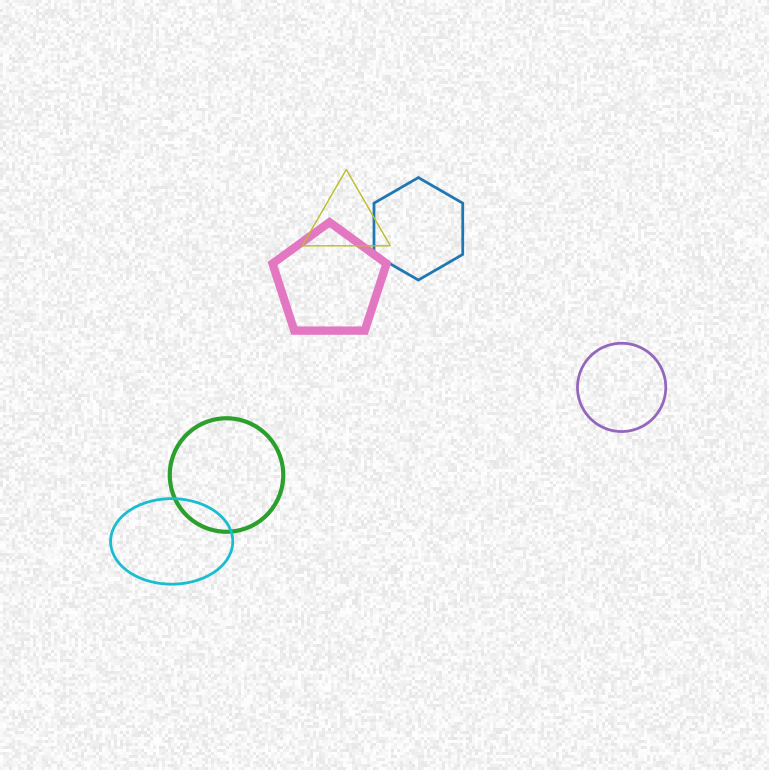[{"shape": "hexagon", "thickness": 1, "radius": 0.33, "center": [0.543, 0.703]}, {"shape": "circle", "thickness": 1.5, "radius": 0.37, "center": [0.294, 0.383]}, {"shape": "circle", "thickness": 1, "radius": 0.29, "center": [0.807, 0.497]}, {"shape": "pentagon", "thickness": 3, "radius": 0.39, "center": [0.428, 0.634]}, {"shape": "triangle", "thickness": 0.5, "radius": 0.33, "center": [0.45, 0.714]}, {"shape": "oval", "thickness": 1, "radius": 0.4, "center": [0.223, 0.297]}]